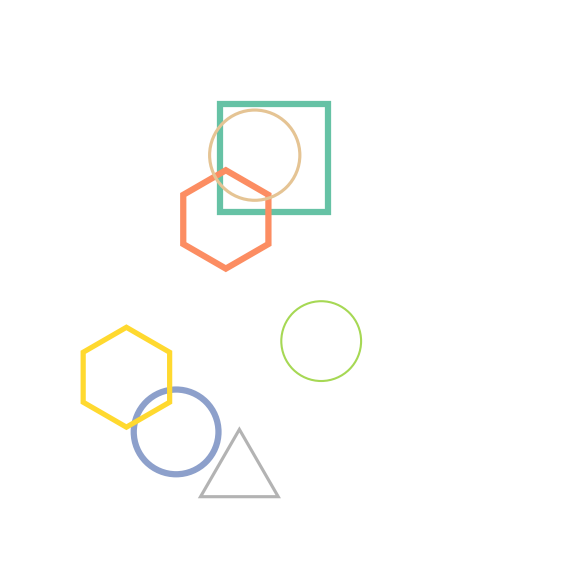[{"shape": "square", "thickness": 3, "radius": 0.47, "center": [0.474, 0.726]}, {"shape": "hexagon", "thickness": 3, "radius": 0.43, "center": [0.391, 0.619]}, {"shape": "circle", "thickness": 3, "radius": 0.37, "center": [0.305, 0.251]}, {"shape": "circle", "thickness": 1, "radius": 0.35, "center": [0.556, 0.408]}, {"shape": "hexagon", "thickness": 2.5, "radius": 0.43, "center": [0.219, 0.346]}, {"shape": "circle", "thickness": 1.5, "radius": 0.39, "center": [0.441, 0.73]}, {"shape": "triangle", "thickness": 1.5, "radius": 0.39, "center": [0.415, 0.178]}]